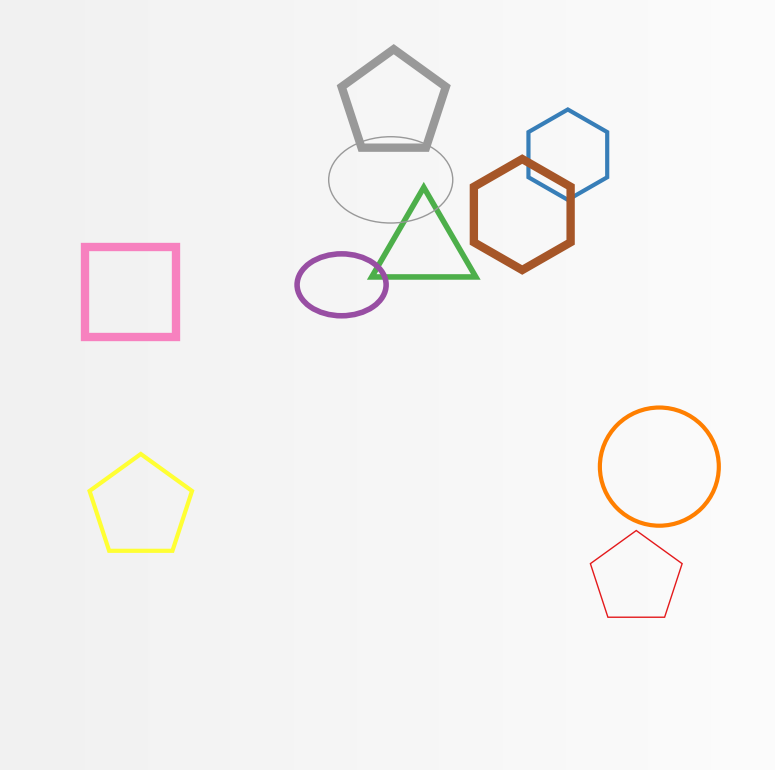[{"shape": "pentagon", "thickness": 0.5, "radius": 0.31, "center": [0.821, 0.249]}, {"shape": "hexagon", "thickness": 1.5, "radius": 0.29, "center": [0.733, 0.799]}, {"shape": "triangle", "thickness": 2, "radius": 0.39, "center": [0.547, 0.679]}, {"shape": "oval", "thickness": 2, "radius": 0.29, "center": [0.441, 0.63]}, {"shape": "circle", "thickness": 1.5, "radius": 0.38, "center": [0.851, 0.394]}, {"shape": "pentagon", "thickness": 1.5, "radius": 0.35, "center": [0.182, 0.341]}, {"shape": "hexagon", "thickness": 3, "radius": 0.36, "center": [0.674, 0.721]}, {"shape": "square", "thickness": 3, "radius": 0.29, "center": [0.168, 0.621]}, {"shape": "oval", "thickness": 0.5, "radius": 0.4, "center": [0.504, 0.766]}, {"shape": "pentagon", "thickness": 3, "radius": 0.35, "center": [0.508, 0.865]}]